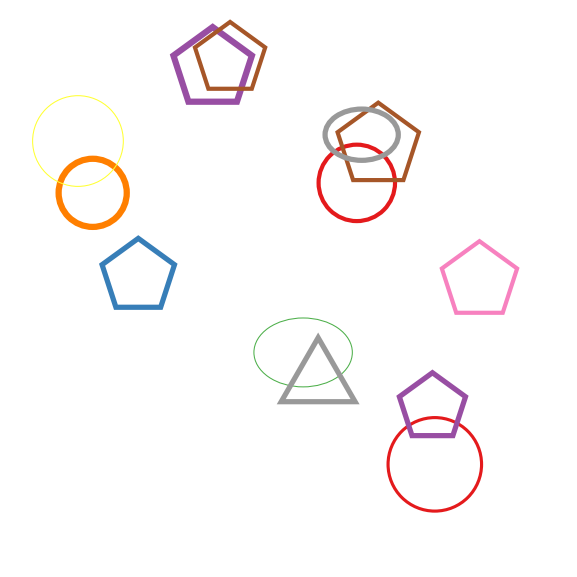[{"shape": "circle", "thickness": 2, "radius": 0.33, "center": [0.618, 0.682]}, {"shape": "circle", "thickness": 1.5, "radius": 0.4, "center": [0.753, 0.195]}, {"shape": "pentagon", "thickness": 2.5, "radius": 0.33, "center": [0.239, 0.52]}, {"shape": "oval", "thickness": 0.5, "radius": 0.43, "center": [0.525, 0.389]}, {"shape": "pentagon", "thickness": 2.5, "radius": 0.3, "center": [0.749, 0.294]}, {"shape": "pentagon", "thickness": 3, "radius": 0.36, "center": [0.368, 0.881]}, {"shape": "circle", "thickness": 3, "radius": 0.29, "center": [0.161, 0.665]}, {"shape": "circle", "thickness": 0.5, "radius": 0.39, "center": [0.135, 0.755]}, {"shape": "pentagon", "thickness": 2, "radius": 0.37, "center": [0.655, 0.747]}, {"shape": "pentagon", "thickness": 2, "radius": 0.32, "center": [0.398, 0.897]}, {"shape": "pentagon", "thickness": 2, "radius": 0.34, "center": [0.83, 0.513]}, {"shape": "oval", "thickness": 2.5, "radius": 0.32, "center": [0.626, 0.766]}, {"shape": "triangle", "thickness": 2.5, "radius": 0.37, "center": [0.551, 0.34]}]